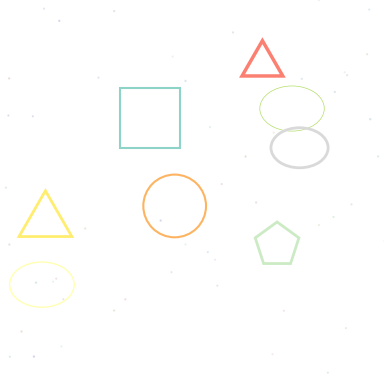[{"shape": "square", "thickness": 1.5, "radius": 0.39, "center": [0.39, 0.693]}, {"shape": "oval", "thickness": 1, "radius": 0.42, "center": [0.109, 0.261]}, {"shape": "triangle", "thickness": 2.5, "radius": 0.31, "center": [0.682, 0.833]}, {"shape": "circle", "thickness": 1.5, "radius": 0.41, "center": [0.454, 0.465]}, {"shape": "oval", "thickness": 0.5, "radius": 0.42, "center": [0.759, 0.718]}, {"shape": "oval", "thickness": 2, "radius": 0.37, "center": [0.778, 0.616]}, {"shape": "pentagon", "thickness": 2, "radius": 0.3, "center": [0.72, 0.364]}, {"shape": "triangle", "thickness": 2, "radius": 0.4, "center": [0.118, 0.425]}]